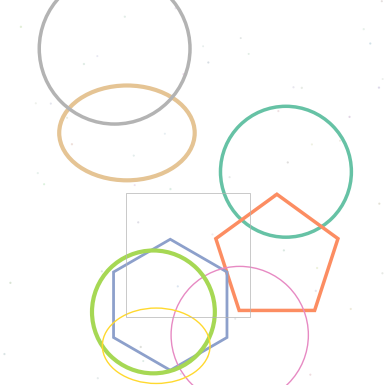[{"shape": "circle", "thickness": 2.5, "radius": 0.85, "center": [0.743, 0.554]}, {"shape": "pentagon", "thickness": 2.5, "radius": 0.83, "center": [0.719, 0.329]}, {"shape": "hexagon", "thickness": 2, "radius": 0.85, "center": [0.442, 0.208]}, {"shape": "circle", "thickness": 1, "radius": 0.89, "center": [0.623, 0.13]}, {"shape": "circle", "thickness": 3, "radius": 0.8, "center": [0.398, 0.19]}, {"shape": "oval", "thickness": 1, "radius": 0.7, "center": [0.406, 0.102]}, {"shape": "oval", "thickness": 3, "radius": 0.88, "center": [0.33, 0.655]}, {"shape": "square", "thickness": 0.5, "radius": 0.8, "center": [0.489, 0.338]}, {"shape": "circle", "thickness": 2.5, "radius": 0.98, "center": [0.298, 0.874]}]